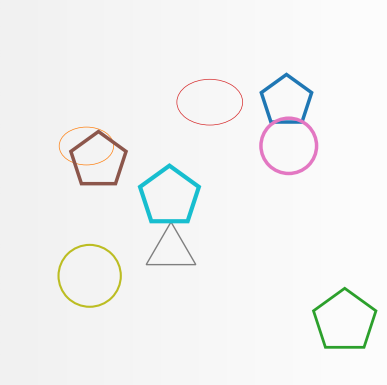[{"shape": "pentagon", "thickness": 2.5, "radius": 0.34, "center": [0.739, 0.738]}, {"shape": "oval", "thickness": 0.5, "radius": 0.35, "center": [0.223, 0.621]}, {"shape": "pentagon", "thickness": 2, "radius": 0.42, "center": [0.89, 0.166]}, {"shape": "oval", "thickness": 0.5, "radius": 0.42, "center": [0.541, 0.735]}, {"shape": "pentagon", "thickness": 2.5, "radius": 0.37, "center": [0.254, 0.583]}, {"shape": "circle", "thickness": 2.5, "radius": 0.36, "center": [0.745, 0.621]}, {"shape": "triangle", "thickness": 1, "radius": 0.37, "center": [0.441, 0.35]}, {"shape": "circle", "thickness": 1.5, "radius": 0.4, "center": [0.231, 0.284]}, {"shape": "pentagon", "thickness": 3, "radius": 0.4, "center": [0.437, 0.49]}]